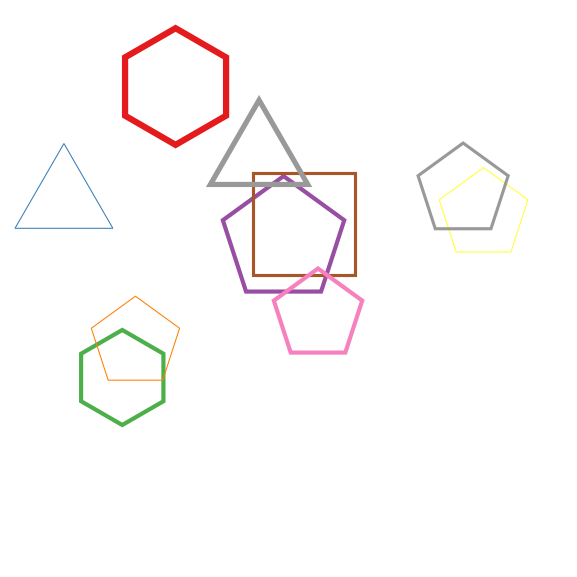[{"shape": "hexagon", "thickness": 3, "radius": 0.5, "center": [0.304, 0.849]}, {"shape": "triangle", "thickness": 0.5, "radius": 0.49, "center": [0.111, 0.653]}, {"shape": "hexagon", "thickness": 2, "radius": 0.41, "center": [0.212, 0.345]}, {"shape": "pentagon", "thickness": 2, "radius": 0.55, "center": [0.491, 0.584]}, {"shape": "pentagon", "thickness": 0.5, "radius": 0.4, "center": [0.235, 0.406]}, {"shape": "pentagon", "thickness": 0.5, "radius": 0.4, "center": [0.837, 0.628]}, {"shape": "square", "thickness": 1.5, "radius": 0.44, "center": [0.527, 0.612]}, {"shape": "pentagon", "thickness": 2, "radius": 0.4, "center": [0.551, 0.454]}, {"shape": "pentagon", "thickness": 1.5, "radius": 0.41, "center": [0.802, 0.669]}, {"shape": "triangle", "thickness": 2.5, "radius": 0.49, "center": [0.449, 0.728]}]